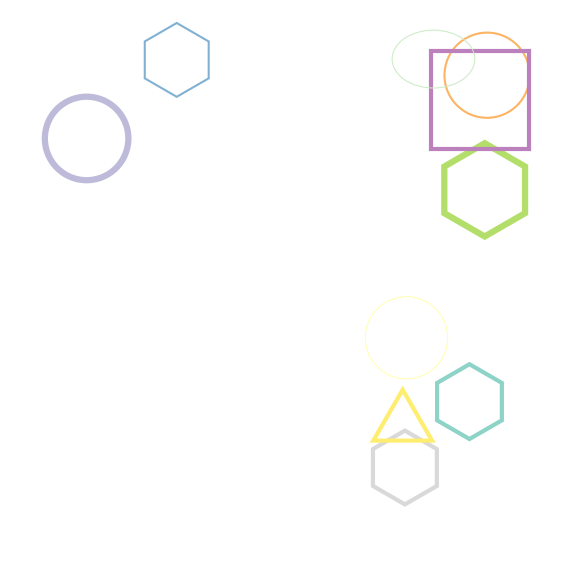[{"shape": "hexagon", "thickness": 2, "radius": 0.32, "center": [0.813, 0.304]}, {"shape": "circle", "thickness": 0.5, "radius": 0.36, "center": [0.704, 0.414]}, {"shape": "circle", "thickness": 3, "radius": 0.36, "center": [0.15, 0.759]}, {"shape": "hexagon", "thickness": 1, "radius": 0.32, "center": [0.306, 0.895]}, {"shape": "circle", "thickness": 1, "radius": 0.37, "center": [0.843, 0.869]}, {"shape": "hexagon", "thickness": 3, "radius": 0.4, "center": [0.839, 0.67]}, {"shape": "hexagon", "thickness": 2, "radius": 0.32, "center": [0.701, 0.19]}, {"shape": "square", "thickness": 2, "radius": 0.42, "center": [0.831, 0.826]}, {"shape": "oval", "thickness": 0.5, "radius": 0.36, "center": [0.751, 0.897]}, {"shape": "triangle", "thickness": 2, "radius": 0.29, "center": [0.697, 0.266]}]